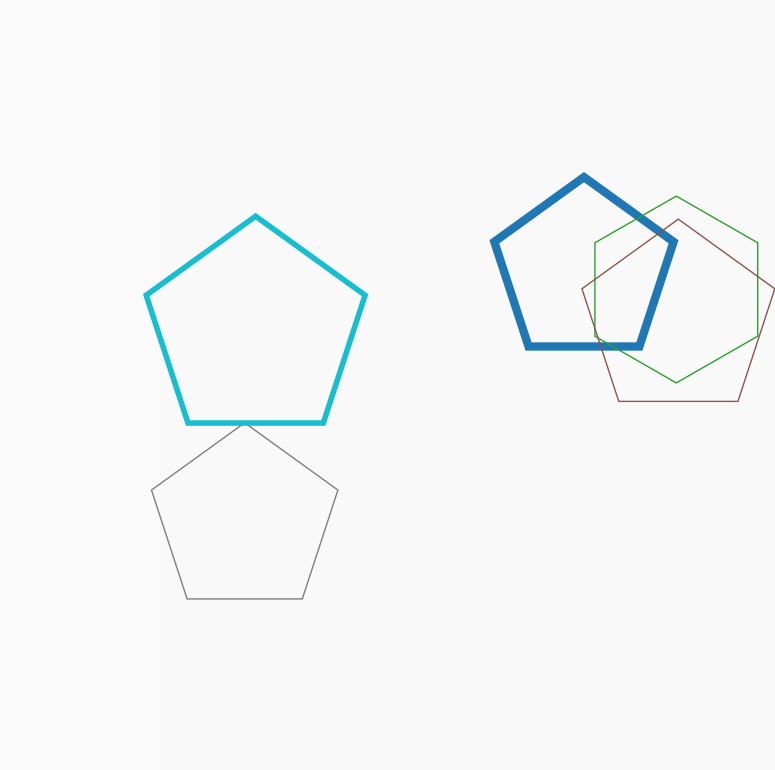[{"shape": "pentagon", "thickness": 3, "radius": 0.61, "center": [0.754, 0.648]}, {"shape": "hexagon", "thickness": 0.5, "radius": 0.61, "center": [0.873, 0.624]}, {"shape": "pentagon", "thickness": 0.5, "radius": 0.65, "center": [0.875, 0.585]}, {"shape": "pentagon", "thickness": 0.5, "radius": 0.63, "center": [0.316, 0.324]}, {"shape": "pentagon", "thickness": 2, "radius": 0.74, "center": [0.33, 0.571]}]